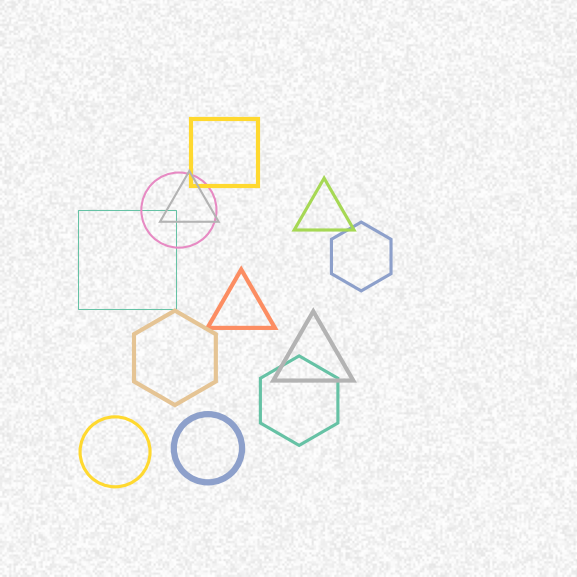[{"shape": "hexagon", "thickness": 1.5, "radius": 0.39, "center": [0.518, 0.305]}, {"shape": "square", "thickness": 0.5, "radius": 0.43, "center": [0.22, 0.55]}, {"shape": "triangle", "thickness": 2, "radius": 0.34, "center": [0.418, 0.465]}, {"shape": "hexagon", "thickness": 1.5, "radius": 0.3, "center": [0.626, 0.555]}, {"shape": "circle", "thickness": 3, "radius": 0.3, "center": [0.36, 0.223]}, {"shape": "circle", "thickness": 1, "radius": 0.33, "center": [0.31, 0.635]}, {"shape": "triangle", "thickness": 1.5, "radius": 0.3, "center": [0.561, 0.631]}, {"shape": "circle", "thickness": 1.5, "radius": 0.3, "center": [0.199, 0.217]}, {"shape": "square", "thickness": 2, "radius": 0.29, "center": [0.389, 0.735]}, {"shape": "hexagon", "thickness": 2, "radius": 0.41, "center": [0.303, 0.38]}, {"shape": "triangle", "thickness": 2, "radius": 0.4, "center": [0.542, 0.38]}, {"shape": "triangle", "thickness": 1, "radius": 0.29, "center": [0.328, 0.644]}]